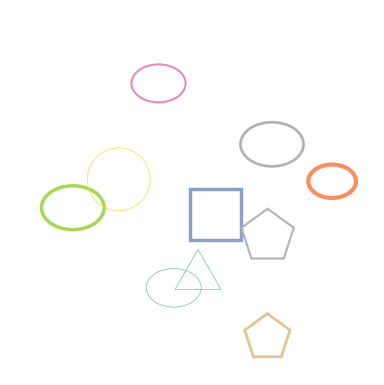[{"shape": "triangle", "thickness": 0.5, "radius": 0.34, "center": [0.514, 0.283]}, {"shape": "oval", "thickness": 0.5, "radius": 0.36, "center": [0.451, 0.252]}, {"shape": "oval", "thickness": 3, "radius": 0.31, "center": [0.863, 0.529]}, {"shape": "square", "thickness": 2.5, "radius": 0.33, "center": [0.559, 0.443]}, {"shape": "oval", "thickness": 1.5, "radius": 0.35, "center": [0.412, 0.784]}, {"shape": "oval", "thickness": 2.5, "radius": 0.41, "center": [0.189, 0.461]}, {"shape": "circle", "thickness": 0.5, "radius": 0.41, "center": [0.308, 0.534]}, {"shape": "pentagon", "thickness": 2, "radius": 0.31, "center": [0.694, 0.123]}, {"shape": "pentagon", "thickness": 1.5, "radius": 0.36, "center": [0.695, 0.386]}, {"shape": "oval", "thickness": 2, "radius": 0.41, "center": [0.707, 0.625]}]